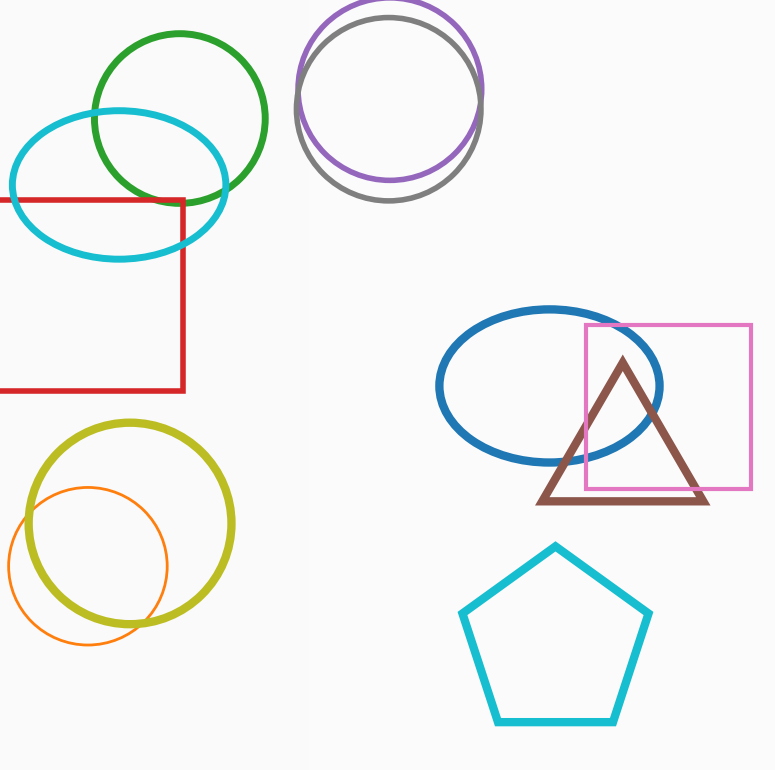[{"shape": "oval", "thickness": 3, "radius": 0.71, "center": [0.709, 0.499]}, {"shape": "circle", "thickness": 1, "radius": 0.51, "center": [0.113, 0.265]}, {"shape": "circle", "thickness": 2.5, "radius": 0.55, "center": [0.232, 0.846]}, {"shape": "square", "thickness": 2, "radius": 0.62, "center": [0.112, 0.616]}, {"shape": "circle", "thickness": 2, "radius": 0.59, "center": [0.503, 0.884]}, {"shape": "triangle", "thickness": 3, "radius": 0.6, "center": [0.804, 0.409]}, {"shape": "square", "thickness": 1.5, "radius": 0.53, "center": [0.863, 0.472]}, {"shape": "circle", "thickness": 2, "radius": 0.6, "center": [0.502, 0.858]}, {"shape": "circle", "thickness": 3, "radius": 0.65, "center": [0.168, 0.32]}, {"shape": "pentagon", "thickness": 3, "radius": 0.63, "center": [0.717, 0.164]}, {"shape": "oval", "thickness": 2.5, "radius": 0.69, "center": [0.154, 0.76]}]